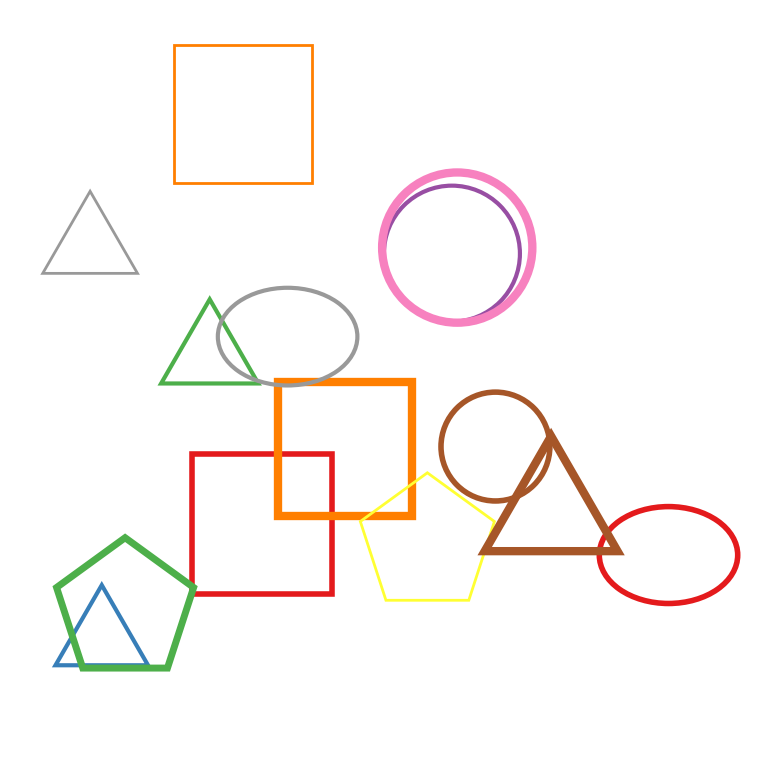[{"shape": "oval", "thickness": 2, "radius": 0.45, "center": [0.868, 0.279]}, {"shape": "square", "thickness": 2, "radius": 0.46, "center": [0.34, 0.32]}, {"shape": "triangle", "thickness": 1.5, "radius": 0.35, "center": [0.132, 0.171]}, {"shape": "pentagon", "thickness": 2.5, "radius": 0.47, "center": [0.162, 0.208]}, {"shape": "triangle", "thickness": 1.5, "radius": 0.36, "center": [0.272, 0.538]}, {"shape": "circle", "thickness": 1.5, "radius": 0.44, "center": [0.587, 0.671]}, {"shape": "square", "thickness": 3, "radius": 0.44, "center": [0.449, 0.416]}, {"shape": "square", "thickness": 1, "radius": 0.45, "center": [0.316, 0.852]}, {"shape": "pentagon", "thickness": 1, "radius": 0.46, "center": [0.555, 0.294]}, {"shape": "circle", "thickness": 2, "radius": 0.35, "center": [0.643, 0.42]}, {"shape": "triangle", "thickness": 3, "radius": 0.5, "center": [0.716, 0.334]}, {"shape": "circle", "thickness": 3, "radius": 0.49, "center": [0.594, 0.678]}, {"shape": "oval", "thickness": 1.5, "radius": 0.45, "center": [0.374, 0.563]}, {"shape": "triangle", "thickness": 1, "radius": 0.36, "center": [0.117, 0.681]}]